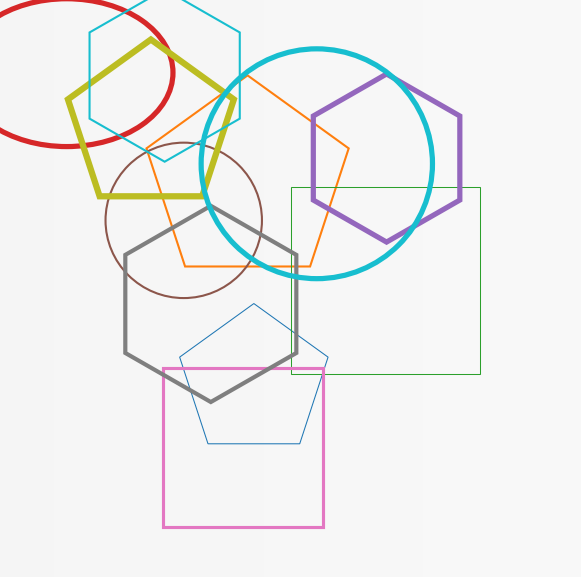[{"shape": "pentagon", "thickness": 0.5, "radius": 0.67, "center": [0.437, 0.339]}, {"shape": "pentagon", "thickness": 1, "radius": 0.91, "center": [0.426, 0.686]}, {"shape": "square", "thickness": 0.5, "radius": 0.81, "center": [0.664, 0.513]}, {"shape": "oval", "thickness": 2.5, "radius": 0.91, "center": [0.115, 0.873]}, {"shape": "hexagon", "thickness": 2.5, "radius": 0.73, "center": [0.665, 0.725]}, {"shape": "circle", "thickness": 1, "radius": 0.67, "center": [0.316, 0.618]}, {"shape": "square", "thickness": 1.5, "radius": 0.69, "center": [0.418, 0.225]}, {"shape": "hexagon", "thickness": 2, "radius": 0.85, "center": [0.363, 0.473]}, {"shape": "pentagon", "thickness": 3, "radius": 0.75, "center": [0.26, 0.781]}, {"shape": "hexagon", "thickness": 1, "radius": 0.75, "center": [0.283, 0.868]}, {"shape": "circle", "thickness": 2.5, "radius": 0.99, "center": [0.545, 0.716]}]